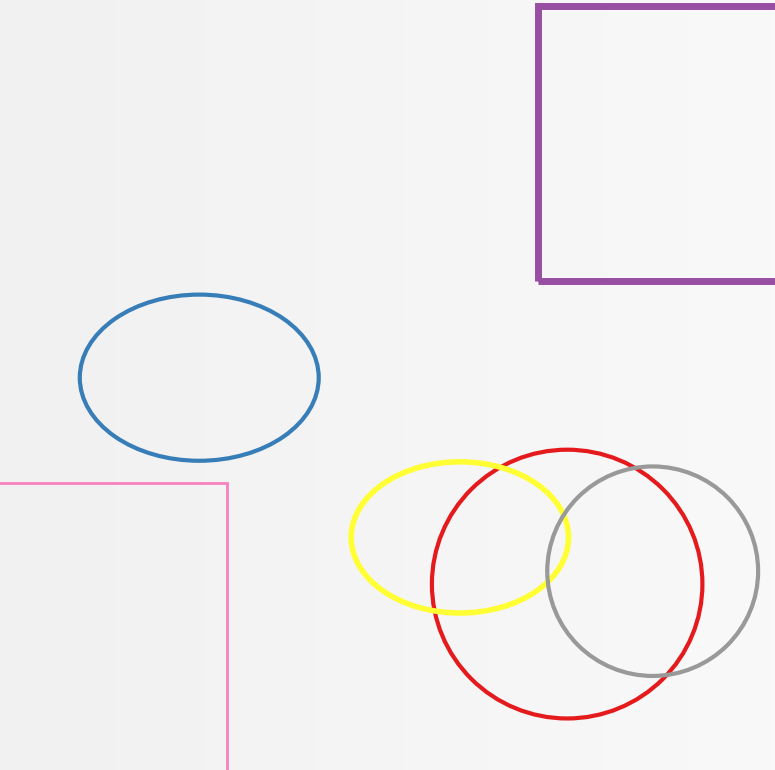[{"shape": "circle", "thickness": 1.5, "radius": 0.87, "center": [0.732, 0.241]}, {"shape": "oval", "thickness": 1.5, "radius": 0.77, "center": [0.257, 0.509]}, {"shape": "square", "thickness": 2.5, "radius": 0.89, "center": [0.873, 0.814]}, {"shape": "oval", "thickness": 2, "radius": 0.7, "center": [0.593, 0.302]}, {"shape": "square", "thickness": 1, "radius": 0.96, "center": [0.101, 0.181]}, {"shape": "circle", "thickness": 1.5, "radius": 0.68, "center": [0.842, 0.258]}]